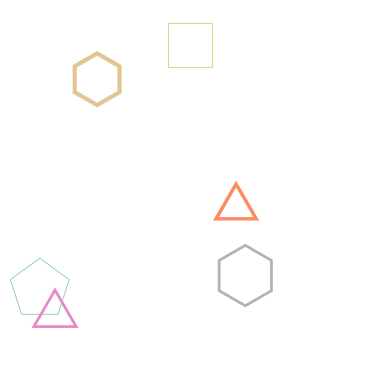[{"shape": "pentagon", "thickness": 0.5, "radius": 0.4, "center": [0.103, 0.249]}, {"shape": "triangle", "thickness": 2.5, "radius": 0.3, "center": [0.613, 0.462]}, {"shape": "triangle", "thickness": 2, "radius": 0.32, "center": [0.143, 0.183]}, {"shape": "square", "thickness": 0.5, "radius": 0.29, "center": [0.494, 0.884]}, {"shape": "hexagon", "thickness": 3, "radius": 0.34, "center": [0.252, 0.794]}, {"shape": "hexagon", "thickness": 2, "radius": 0.39, "center": [0.637, 0.284]}]